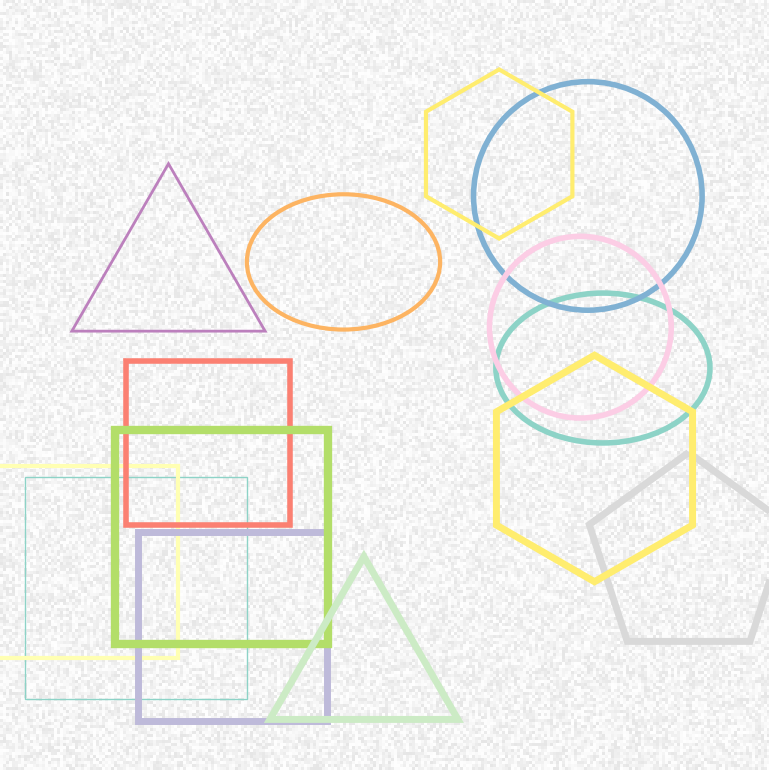[{"shape": "square", "thickness": 0.5, "radius": 0.72, "center": [0.176, 0.236]}, {"shape": "oval", "thickness": 2, "radius": 0.7, "center": [0.783, 0.522]}, {"shape": "square", "thickness": 1.5, "radius": 0.62, "center": [0.106, 0.27]}, {"shape": "square", "thickness": 2.5, "radius": 0.61, "center": [0.302, 0.186]}, {"shape": "square", "thickness": 2, "radius": 0.53, "center": [0.27, 0.425]}, {"shape": "circle", "thickness": 2, "radius": 0.74, "center": [0.763, 0.746]}, {"shape": "oval", "thickness": 1.5, "radius": 0.63, "center": [0.446, 0.66]}, {"shape": "square", "thickness": 3, "radius": 0.69, "center": [0.288, 0.302]}, {"shape": "circle", "thickness": 2, "radius": 0.59, "center": [0.754, 0.575]}, {"shape": "pentagon", "thickness": 2.5, "radius": 0.68, "center": [0.894, 0.277]}, {"shape": "triangle", "thickness": 1, "radius": 0.72, "center": [0.219, 0.642]}, {"shape": "triangle", "thickness": 2.5, "radius": 0.71, "center": [0.473, 0.136]}, {"shape": "hexagon", "thickness": 2.5, "radius": 0.74, "center": [0.772, 0.392]}, {"shape": "hexagon", "thickness": 1.5, "radius": 0.55, "center": [0.648, 0.8]}]